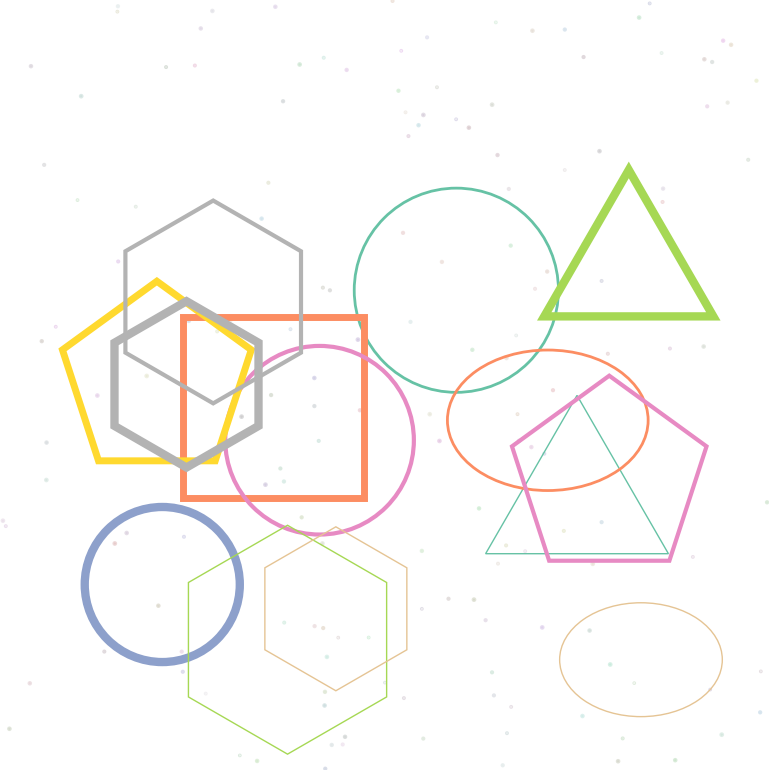[{"shape": "circle", "thickness": 1, "radius": 0.66, "center": [0.593, 0.623]}, {"shape": "triangle", "thickness": 0.5, "radius": 0.69, "center": [0.749, 0.349]}, {"shape": "oval", "thickness": 1, "radius": 0.65, "center": [0.711, 0.454]}, {"shape": "square", "thickness": 2.5, "radius": 0.59, "center": [0.356, 0.471]}, {"shape": "circle", "thickness": 3, "radius": 0.5, "center": [0.211, 0.241]}, {"shape": "pentagon", "thickness": 1.5, "radius": 0.66, "center": [0.791, 0.379]}, {"shape": "circle", "thickness": 1.5, "radius": 0.61, "center": [0.415, 0.428]}, {"shape": "triangle", "thickness": 3, "radius": 0.63, "center": [0.817, 0.653]}, {"shape": "hexagon", "thickness": 0.5, "radius": 0.74, "center": [0.373, 0.169]}, {"shape": "pentagon", "thickness": 2.5, "radius": 0.64, "center": [0.204, 0.506]}, {"shape": "hexagon", "thickness": 0.5, "radius": 0.53, "center": [0.436, 0.209]}, {"shape": "oval", "thickness": 0.5, "radius": 0.53, "center": [0.832, 0.143]}, {"shape": "hexagon", "thickness": 1.5, "radius": 0.66, "center": [0.277, 0.608]}, {"shape": "hexagon", "thickness": 3, "radius": 0.54, "center": [0.242, 0.501]}]